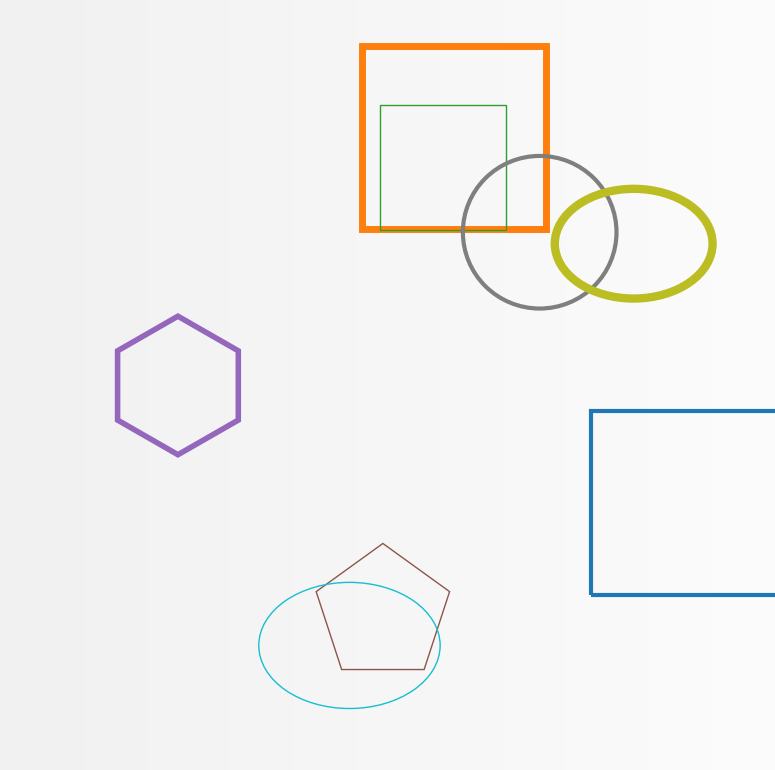[{"shape": "square", "thickness": 1.5, "radius": 0.6, "center": [0.882, 0.347]}, {"shape": "square", "thickness": 2.5, "radius": 0.59, "center": [0.586, 0.821]}, {"shape": "square", "thickness": 0.5, "radius": 0.41, "center": [0.571, 0.782]}, {"shape": "hexagon", "thickness": 2, "radius": 0.45, "center": [0.23, 0.499]}, {"shape": "pentagon", "thickness": 0.5, "radius": 0.45, "center": [0.494, 0.204]}, {"shape": "circle", "thickness": 1.5, "radius": 0.5, "center": [0.696, 0.698]}, {"shape": "oval", "thickness": 3, "radius": 0.51, "center": [0.818, 0.684]}, {"shape": "oval", "thickness": 0.5, "radius": 0.59, "center": [0.451, 0.162]}]